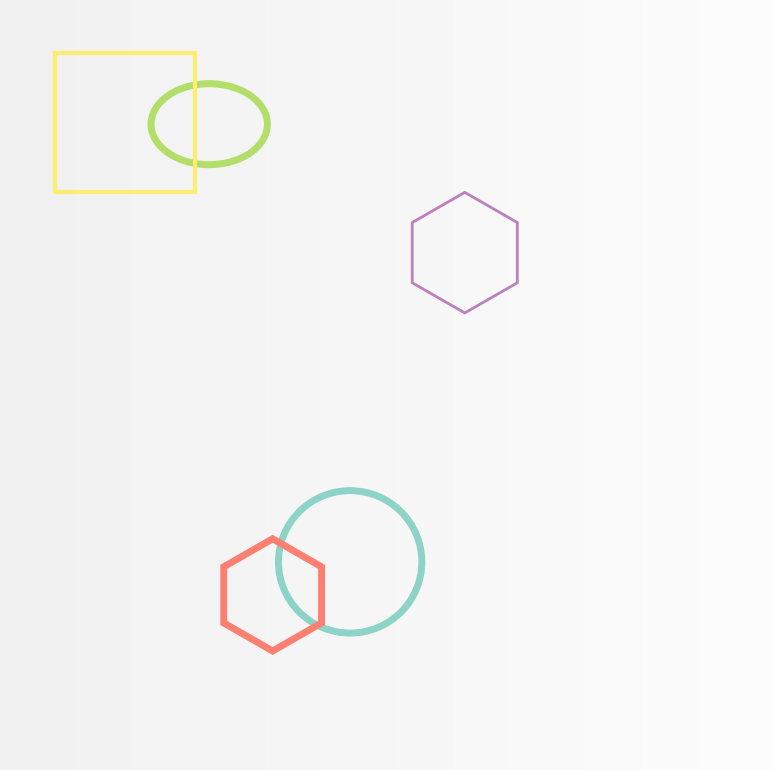[{"shape": "circle", "thickness": 2.5, "radius": 0.46, "center": [0.452, 0.27]}, {"shape": "hexagon", "thickness": 2.5, "radius": 0.36, "center": [0.352, 0.227]}, {"shape": "oval", "thickness": 2.5, "radius": 0.38, "center": [0.27, 0.839]}, {"shape": "hexagon", "thickness": 1, "radius": 0.39, "center": [0.6, 0.672]}, {"shape": "square", "thickness": 1.5, "radius": 0.45, "center": [0.161, 0.841]}]